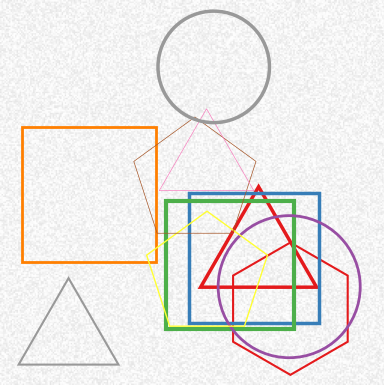[{"shape": "triangle", "thickness": 2.5, "radius": 0.87, "center": [0.672, 0.341]}, {"shape": "hexagon", "thickness": 1.5, "radius": 0.86, "center": [0.754, 0.198]}, {"shape": "square", "thickness": 2.5, "radius": 0.84, "center": [0.66, 0.331]}, {"shape": "square", "thickness": 3, "radius": 0.83, "center": [0.598, 0.312]}, {"shape": "circle", "thickness": 2, "radius": 0.92, "center": [0.751, 0.255]}, {"shape": "square", "thickness": 2, "radius": 0.87, "center": [0.231, 0.495]}, {"shape": "pentagon", "thickness": 1, "radius": 0.83, "center": [0.538, 0.286]}, {"shape": "pentagon", "thickness": 0.5, "radius": 0.83, "center": [0.506, 0.529]}, {"shape": "triangle", "thickness": 0.5, "radius": 0.71, "center": [0.536, 0.576]}, {"shape": "triangle", "thickness": 1.5, "radius": 0.75, "center": [0.178, 0.128]}, {"shape": "circle", "thickness": 2.5, "radius": 0.72, "center": [0.555, 0.826]}]